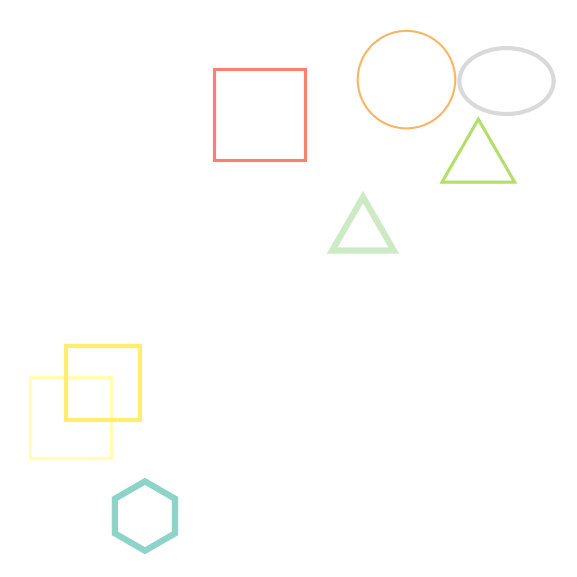[{"shape": "hexagon", "thickness": 3, "radius": 0.3, "center": [0.251, 0.106]}, {"shape": "square", "thickness": 1.5, "radius": 0.35, "center": [0.123, 0.276]}, {"shape": "square", "thickness": 1.5, "radius": 0.39, "center": [0.449, 0.801]}, {"shape": "circle", "thickness": 1, "radius": 0.42, "center": [0.704, 0.861]}, {"shape": "triangle", "thickness": 1.5, "radius": 0.36, "center": [0.828, 0.72]}, {"shape": "oval", "thickness": 2, "radius": 0.41, "center": [0.877, 0.859]}, {"shape": "triangle", "thickness": 3, "radius": 0.31, "center": [0.629, 0.596]}, {"shape": "square", "thickness": 2, "radius": 0.32, "center": [0.178, 0.337]}]